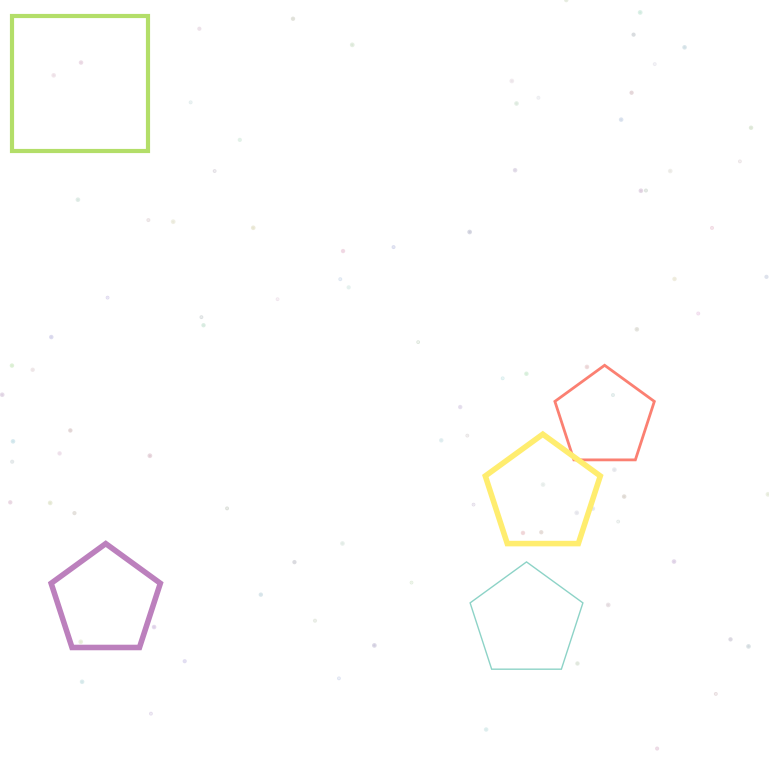[{"shape": "pentagon", "thickness": 0.5, "radius": 0.39, "center": [0.684, 0.193]}, {"shape": "pentagon", "thickness": 1, "radius": 0.34, "center": [0.785, 0.458]}, {"shape": "square", "thickness": 1.5, "radius": 0.44, "center": [0.104, 0.892]}, {"shape": "pentagon", "thickness": 2, "radius": 0.37, "center": [0.137, 0.219]}, {"shape": "pentagon", "thickness": 2, "radius": 0.39, "center": [0.705, 0.358]}]